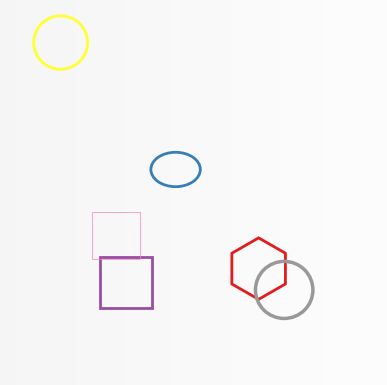[{"shape": "hexagon", "thickness": 2, "radius": 0.4, "center": [0.667, 0.302]}, {"shape": "oval", "thickness": 2, "radius": 0.32, "center": [0.453, 0.56]}, {"shape": "square", "thickness": 2, "radius": 0.33, "center": [0.326, 0.266]}, {"shape": "circle", "thickness": 2, "radius": 0.35, "center": [0.157, 0.889]}, {"shape": "square", "thickness": 0.5, "radius": 0.31, "center": [0.3, 0.388]}, {"shape": "circle", "thickness": 2.5, "radius": 0.37, "center": [0.733, 0.247]}]